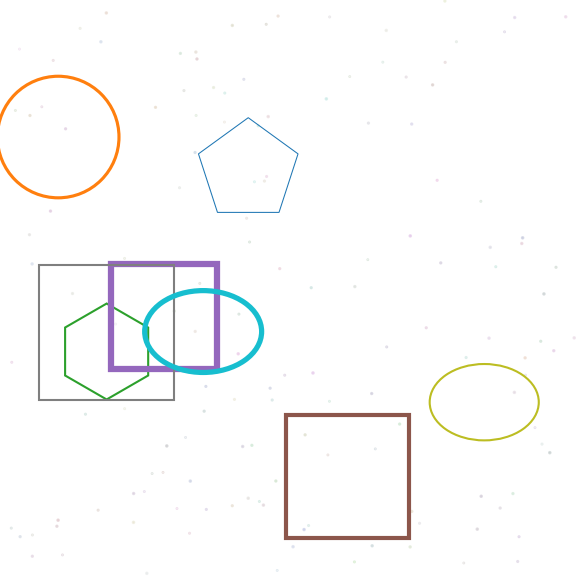[{"shape": "pentagon", "thickness": 0.5, "radius": 0.45, "center": [0.43, 0.705]}, {"shape": "circle", "thickness": 1.5, "radius": 0.53, "center": [0.101, 0.762]}, {"shape": "hexagon", "thickness": 1, "radius": 0.42, "center": [0.185, 0.39]}, {"shape": "square", "thickness": 3, "radius": 0.46, "center": [0.284, 0.451]}, {"shape": "square", "thickness": 2, "radius": 0.53, "center": [0.602, 0.174]}, {"shape": "square", "thickness": 1, "radius": 0.58, "center": [0.185, 0.423]}, {"shape": "oval", "thickness": 1, "radius": 0.47, "center": [0.838, 0.303]}, {"shape": "oval", "thickness": 2.5, "radius": 0.51, "center": [0.352, 0.425]}]